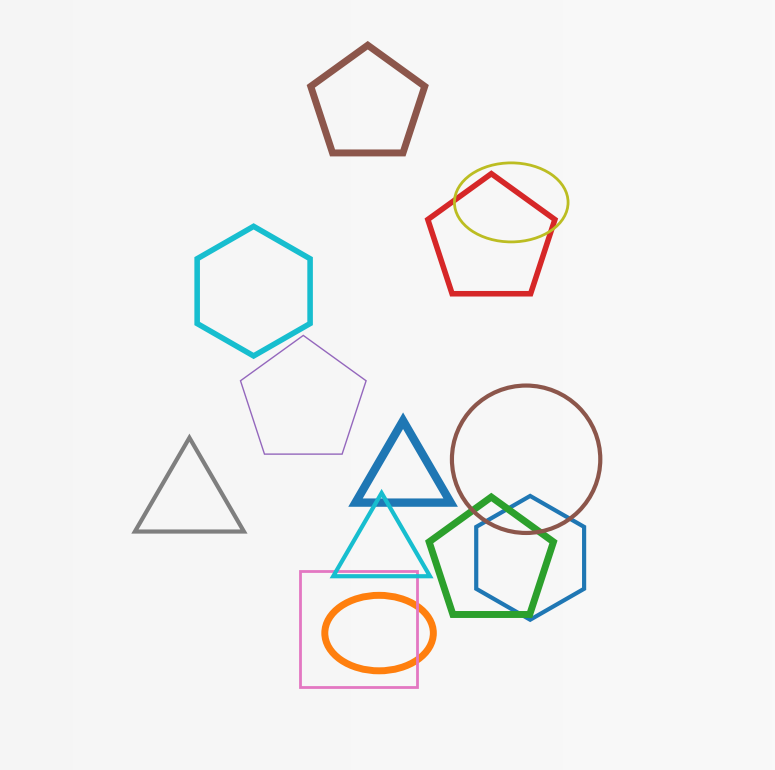[{"shape": "triangle", "thickness": 3, "radius": 0.35, "center": [0.52, 0.383]}, {"shape": "hexagon", "thickness": 1.5, "radius": 0.4, "center": [0.684, 0.276]}, {"shape": "oval", "thickness": 2.5, "radius": 0.35, "center": [0.489, 0.178]}, {"shape": "pentagon", "thickness": 2.5, "radius": 0.42, "center": [0.634, 0.27]}, {"shape": "pentagon", "thickness": 2, "radius": 0.43, "center": [0.634, 0.688]}, {"shape": "pentagon", "thickness": 0.5, "radius": 0.43, "center": [0.391, 0.479]}, {"shape": "circle", "thickness": 1.5, "radius": 0.48, "center": [0.679, 0.404]}, {"shape": "pentagon", "thickness": 2.5, "radius": 0.39, "center": [0.475, 0.864]}, {"shape": "square", "thickness": 1, "radius": 0.38, "center": [0.462, 0.183]}, {"shape": "triangle", "thickness": 1.5, "radius": 0.41, "center": [0.244, 0.35]}, {"shape": "oval", "thickness": 1, "radius": 0.37, "center": [0.66, 0.737]}, {"shape": "triangle", "thickness": 1.5, "radius": 0.36, "center": [0.492, 0.288]}, {"shape": "hexagon", "thickness": 2, "radius": 0.42, "center": [0.327, 0.622]}]